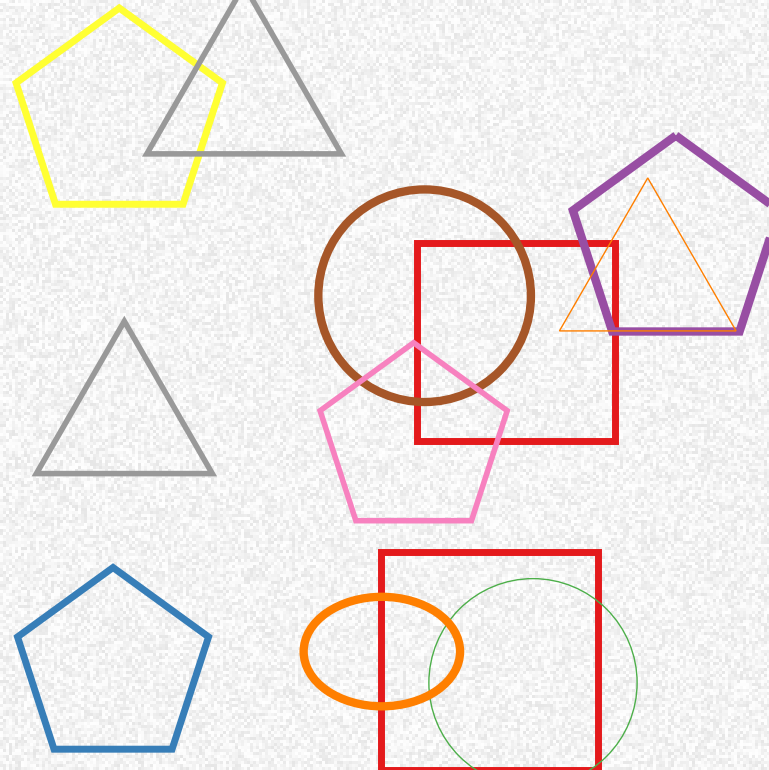[{"shape": "square", "thickness": 2.5, "radius": 0.71, "center": [0.635, 0.142]}, {"shape": "square", "thickness": 2.5, "radius": 0.64, "center": [0.67, 0.556]}, {"shape": "pentagon", "thickness": 2.5, "radius": 0.65, "center": [0.147, 0.133]}, {"shape": "circle", "thickness": 0.5, "radius": 0.68, "center": [0.692, 0.113]}, {"shape": "pentagon", "thickness": 3, "radius": 0.7, "center": [0.878, 0.683]}, {"shape": "oval", "thickness": 3, "radius": 0.51, "center": [0.496, 0.154]}, {"shape": "triangle", "thickness": 0.5, "radius": 0.66, "center": [0.841, 0.636]}, {"shape": "pentagon", "thickness": 2.5, "radius": 0.7, "center": [0.155, 0.849]}, {"shape": "circle", "thickness": 3, "radius": 0.69, "center": [0.551, 0.616]}, {"shape": "pentagon", "thickness": 2, "radius": 0.64, "center": [0.537, 0.427]}, {"shape": "triangle", "thickness": 2, "radius": 0.66, "center": [0.161, 0.451]}, {"shape": "triangle", "thickness": 2, "radius": 0.73, "center": [0.317, 0.873]}]